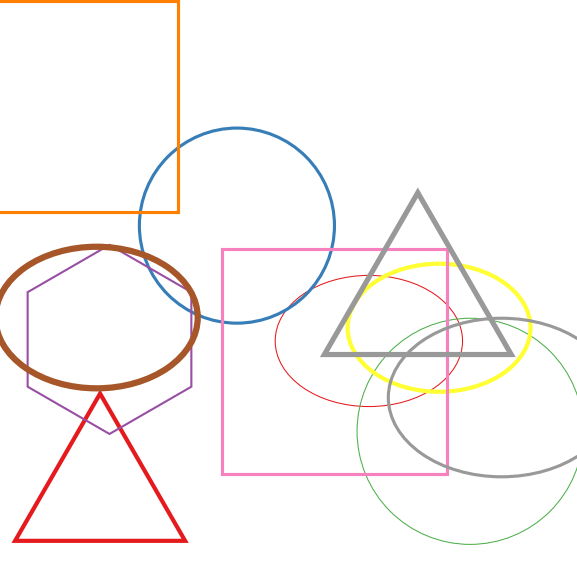[{"shape": "triangle", "thickness": 2, "radius": 0.85, "center": [0.173, 0.148]}, {"shape": "oval", "thickness": 0.5, "radius": 0.81, "center": [0.639, 0.409]}, {"shape": "circle", "thickness": 1.5, "radius": 0.84, "center": [0.41, 0.608]}, {"shape": "circle", "thickness": 0.5, "radius": 0.98, "center": [0.814, 0.252]}, {"shape": "hexagon", "thickness": 1, "radius": 0.82, "center": [0.19, 0.411]}, {"shape": "square", "thickness": 1.5, "radius": 0.91, "center": [0.125, 0.815]}, {"shape": "oval", "thickness": 2, "radius": 0.79, "center": [0.76, 0.432]}, {"shape": "oval", "thickness": 3, "radius": 0.88, "center": [0.167, 0.449]}, {"shape": "square", "thickness": 1.5, "radius": 0.98, "center": [0.579, 0.373]}, {"shape": "triangle", "thickness": 2.5, "radius": 0.93, "center": [0.723, 0.479]}, {"shape": "oval", "thickness": 1.5, "radius": 0.98, "center": [0.869, 0.311]}]